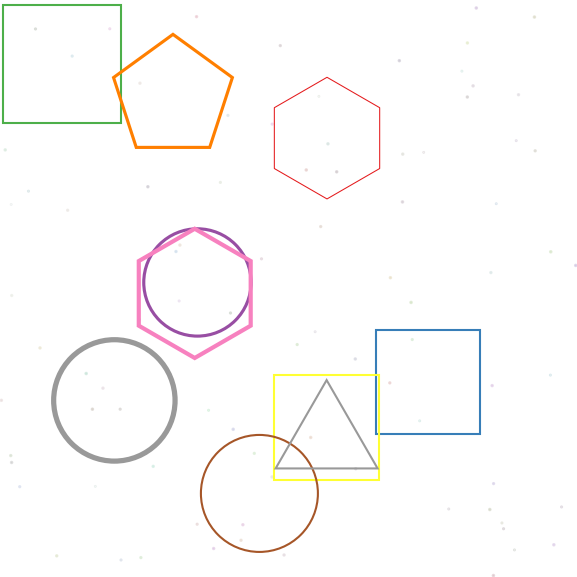[{"shape": "hexagon", "thickness": 0.5, "radius": 0.53, "center": [0.566, 0.76]}, {"shape": "square", "thickness": 1, "radius": 0.45, "center": [0.741, 0.337]}, {"shape": "square", "thickness": 1, "radius": 0.51, "center": [0.107, 0.888]}, {"shape": "circle", "thickness": 1.5, "radius": 0.46, "center": [0.342, 0.51]}, {"shape": "pentagon", "thickness": 1.5, "radius": 0.54, "center": [0.3, 0.831]}, {"shape": "square", "thickness": 1, "radius": 0.46, "center": [0.565, 0.259]}, {"shape": "circle", "thickness": 1, "radius": 0.51, "center": [0.449, 0.145]}, {"shape": "hexagon", "thickness": 2, "radius": 0.56, "center": [0.337, 0.491]}, {"shape": "circle", "thickness": 2.5, "radius": 0.53, "center": [0.198, 0.306]}, {"shape": "triangle", "thickness": 1, "radius": 0.51, "center": [0.566, 0.239]}]